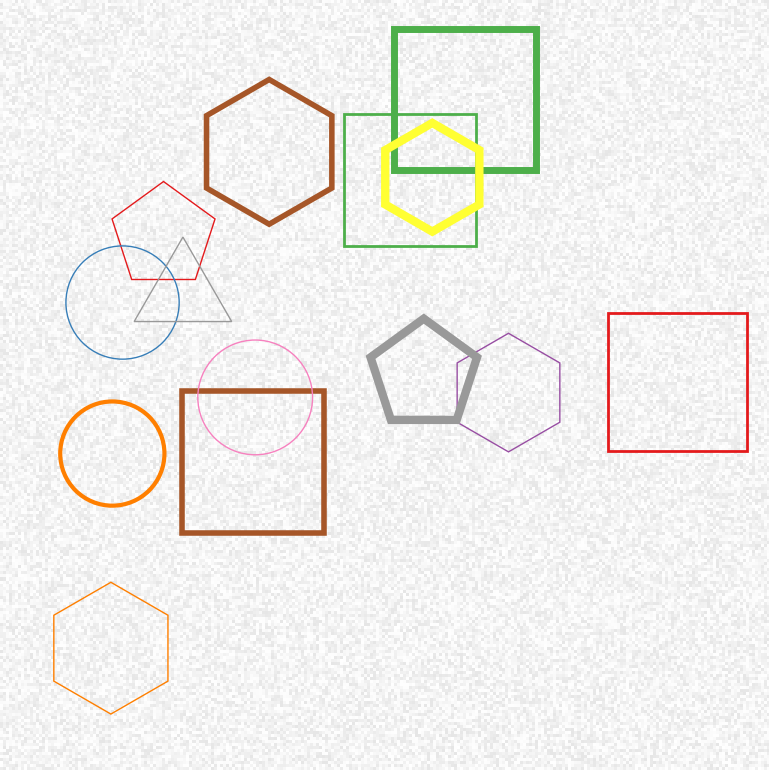[{"shape": "square", "thickness": 1, "radius": 0.45, "center": [0.88, 0.504]}, {"shape": "pentagon", "thickness": 0.5, "radius": 0.35, "center": [0.212, 0.694]}, {"shape": "circle", "thickness": 0.5, "radius": 0.37, "center": [0.159, 0.607]}, {"shape": "square", "thickness": 2.5, "radius": 0.46, "center": [0.604, 0.871]}, {"shape": "square", "thickness": 1, "radius": 0.43, "center": [0.532, 0.766]}, {"shape": "hexagon", "thickness": 0.5, "radius": 0.38, "center": [0.66, 0.49]}, {"shape": "hexagon", "thickness": 0.5, "radius": 0.43, "center": [0.144, 0.158]}, {"shape": "circle", "thickness": 1.5, "radius": 0.34, "center": [0.146, 0.411]}, {"shape": "hexagon", "thickness": 3, "radius": 0.35, "center": [0.561, 0.77]}, {"shape": "hexagon", "thickness": 2, "radius": 0.47, "center": [0.35, 0.803]}, {"shape": "square", "thickness": 2, "radius": 0.46, "center": [0.328, 0.4]}, {"shape": "circle", "thickness": 0.5, "radius": 0.37, "center": [0.331, 0.484]}, {"shape": "triangle", "thickness": 0.5, "radius": 0.37, "center": [0.238, 0.619]}, {"shape": "pentagon", "thickness": 3, "radius": 0.36, "center": [0.55, 0.514]}]